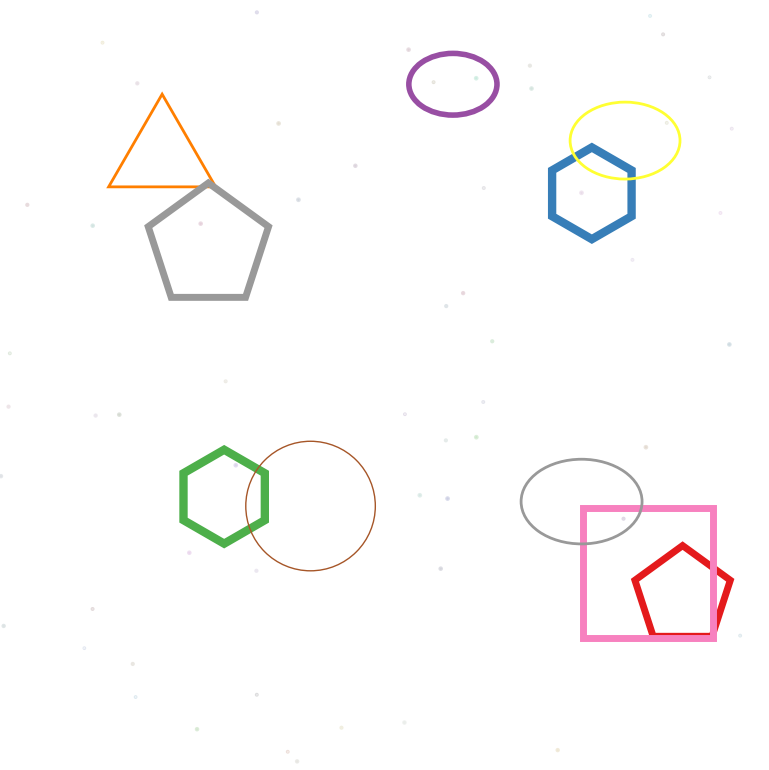[{"shape": "pentagon", "thickness": 2.5, "radius": 0.33, "center": [0.887, 0.226]}, {"shape": "hexagon", "thickness": 3, "radius": 0.3, "center": [0.769, 0.749]}, {"shape": "hexagon", "thickness": 3, "radius": 0.3, "center": [0.291, 0.355]}, {"shape": "oval", "thickness": 2, "radius": 0.29, "center": [0.588, 0.891]}, {"shape": "triangle", "thickness": 1, "radius": 0.4, "center": [0.211, 0.797]}, {"shape": "oval", "thickness": 1, "radius": 0.36, "center": [0.812, 0.817]}, {"shape": "circle", "thickness": 0.5, "radius": 0.42, "center": [0.403, 0.343]}, {"shape": "square", "thickness": 2.5, "radius": 0.42, "center": [0.842, 0.256]}, {"shape": "oval", "thickness": 1, "radius": 0.39, "center": [0.755, 0.349]}, {"shape": "pentagon", "thickness": 2.5, "radius": 0.41, "center": [0.271, 0.68]}]